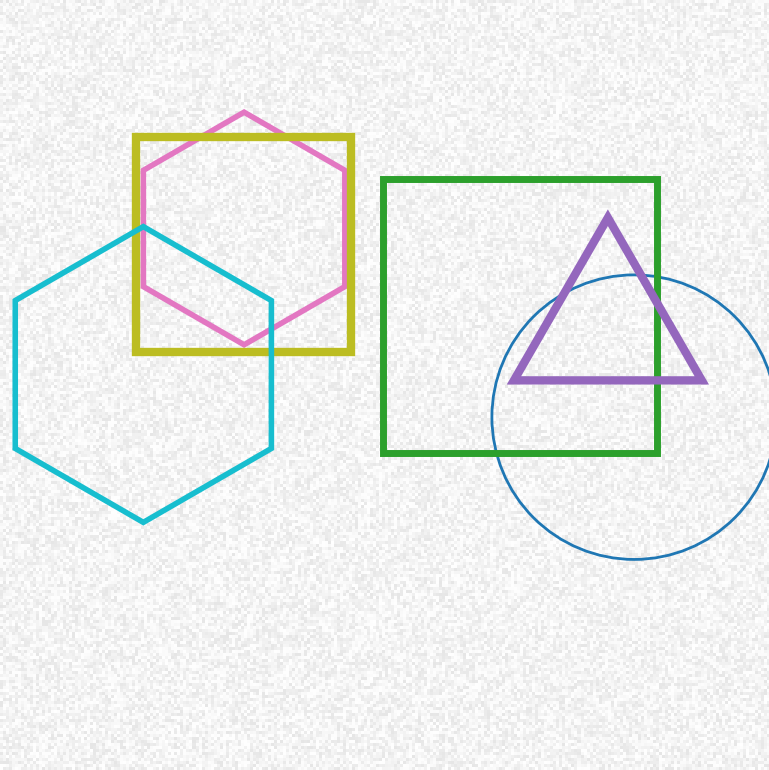[{"shape": "circle", "thickness": 1, "radius": 0.92, "center": [0.824, 0.458]}, {"shape": "square", "thickness": 2.5, "radius": 0.89, "center": [0.675, 0.589]}, {"shape": "triangle", "thickness": 3, "radius": 0.7, "center": [0.789, 0.576]}, {"shape": "hexagon", "thickness": 2, "radius": 0.76, "center": [0.317, 0.703]}, {"shape": "square", "thickness": 3, "radius": 0.7, "center": [0.316, 0.683]}, {"shape": "hexagon", "thickness": 2, "radius": 0.96, "center": [0.186, 0.514]}]